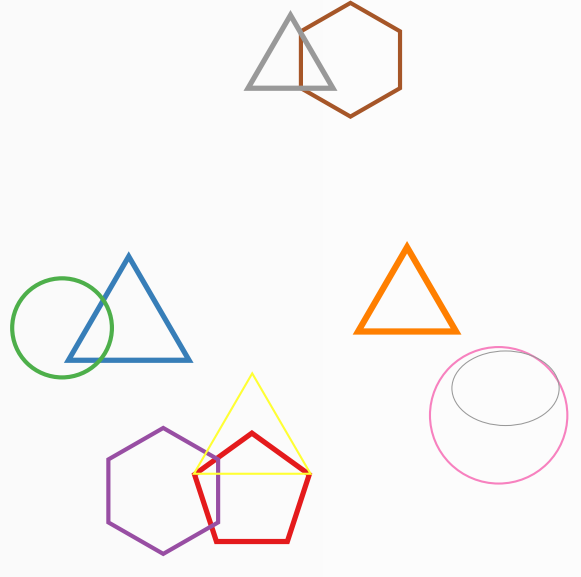[{"shape": "pentagon", "thickness": 2.5, "radius": 0.52, "center": [0.433, 0.145]}, {"shape": "triangle", "thickness": 2.5, "radius": 0.6, "center": [0.221, 0.435]}, {"shape": "circle", "thickness": 2, "radius": 0.43, "center": [0.107, 0.431]}, {"shape": "hexagon", "thickness": 2, "radius": 0.55, "center": [0.281, 0.149]}, {"shape": "triangle", "thickness": 3, "radius": 0.49, "center": [0.7, 0.474]}, {"shape": "triangle", "thickness": 1, "radius": 0.58, "center": [0.434, 0.237]}, {"shape": "hexagon", "thickness": 2, "radius": 0.49, "center": [0.603, 0.896]}, {"shape": "circle", "thickness": 1, "radius": 0.59, "center": [0.858, 0.28]}, {"shape": "triangle", "thickness": 2.5, "radius": 0.42, "center": [0.5, 0.889]}, {"shape": "oval", "thickness": 0.5, "radius": 0.46, "center": [0.87, 0.327]}]